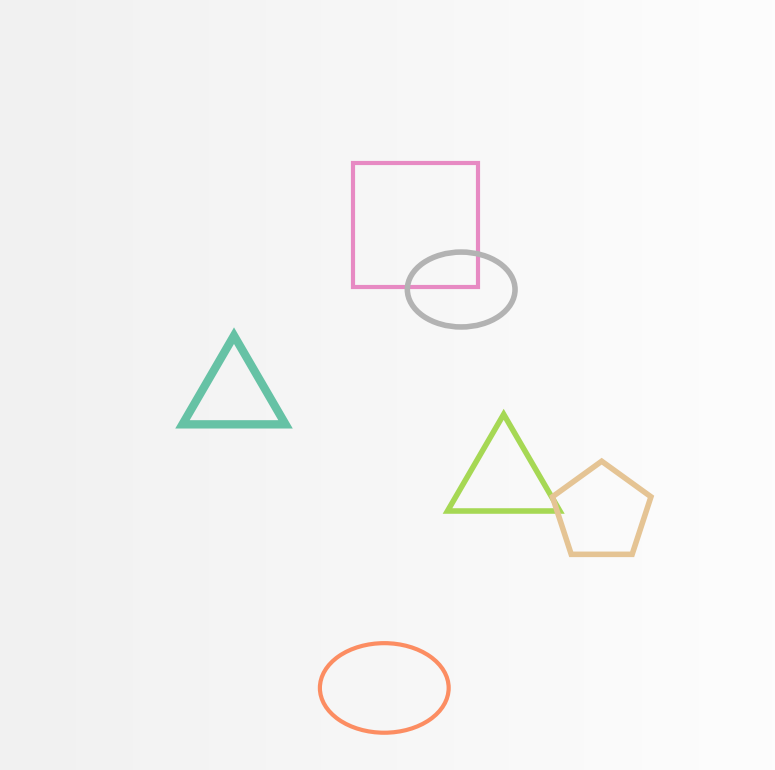[{"shape": "triangle", "thickness": 3, "radius": 0.38, "center": [0.302, 0.487]}, {"shape": "oval", "thickness": 1.5, "radius": 0.42, "center": [0.496, 0.107]}, {"shape": "square", "thickness": 1.5, "radius": 0.4, "center": [0.536, 0.707]}, {"shape": "triangle", "thickness": 2, "radius": 0.42, "center": [0.65, 0.378]}, {"shape": "pentagon", "thickness": 2, "radius": 0.33, "center": [0.776, 0.334]}, {"shape": "oval", "thickness": 2, "radius": 0.35, "center": [0.595, 0.624]}]